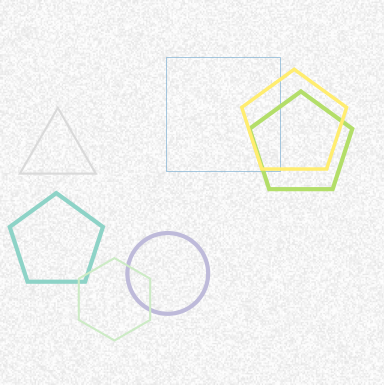[{"shape": "pentagon", "thickness": 3, "radius": 0.64, "center": [0.146, 0.371]}, {"shape": "circle", "thickness": 3, "radius": 0.52, "center": [0.436, 0.29]}, {"shape": "square", "thickness": 0.5, "radius": 0.74, "center": [0.579, 0.703]}, {"shape": "pentagon", "thickness": 3, "radius": 0.7, "center": [0.782, 0.622]}, {"shape": "triangle", "thickness": 1.5, "radius": 0.57, "center": [0.15, 0.606]}, {"shape": "hexagon", "thickness": 1.5, "radius": 0.54, "center": [0.297, 0.223]}, {"shape": "pentagon", "thickness": 2.5, "radius": 0.72, "center": [0.764, 0.677]}]